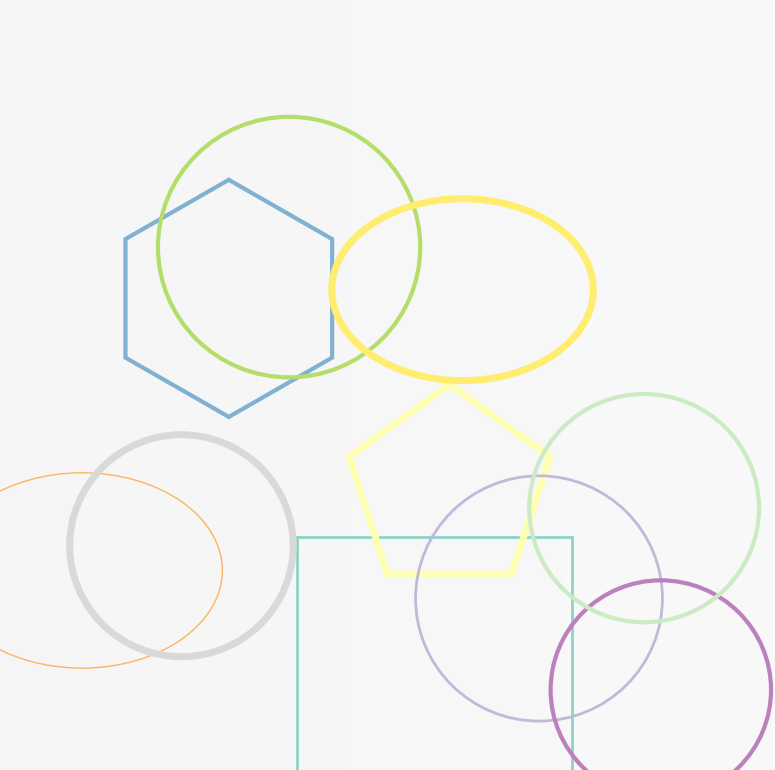[{"shape": "square", "thickness": 1, "radius": 0.89, "center": [0.561, 0.126]}, {"shape": "pentagon", "thickness": 2.5, "radius": 0.68, "center": [0.58, 0.365]}, {"shape": "circle", "thickness": 1, "radius": 0.8, "center": [0.695, 0.223]}, {"shape": "hexagon", "thickness": 1.5, "radius": 0.77, "center": [0.295, 0.613]}, {"shape": "oval", "thickness": 0.5, "radius": 0.91, "center": [0.106, 0.259]}, {"shape": "circle", "thickness": 1.5, "radius": 0.85, "center": [0.373, 0.679]}, {"shape": "circle", "thickness": 2.5, "radius": 0.72, "center": [0.234, 0.291]}, {"shape": "circle", "thickness": 1.5, "radius": 0.71, "center": [0.853, 0.104]}, {"shape": "circle", "thickness": 1.5, "radius": 0.74, "center": [0.831, 0.34]}, {"shape": "oval", "thickness": 2.5, "radius": 0.84, "center": [0.597, 0.624]}]